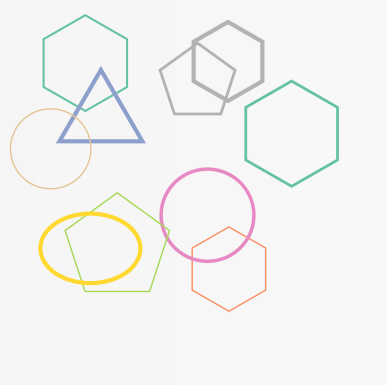[{"shape": "hexagon", "thickness": 1.5, "radius": 0.62, "center": [0.22, 0.836]}, {"shape": "hexagon", "thickness": 2, "radius": 0.68, "center": [0.753, 0.653]}, {"shape": "hexagon", "thickness": 1, "radius": 0.55, "center": [0.591, 0.301]}, {"shape": "triangle", "thickness": 3, "radius": 0.62, "center": [0.26, 0.695]}, {"shape": "circle", "thickness": 2.5, "radius": 0.6, "center": [0.535, 0.441]}, {"shape": "pentagon", "thickness": 1, "radius": 0.71, "center": [0.303, 0.358]}, {"shape": "oval", "thickness": 3, "radius": 0.65, "center": [0.233, 0.355]}, {"shape": "circle", "thickness": 1, "radius": 0.52, "center": [0.131, 0.614]}, {"shape": "pentagon", "thickness": 2, "radius": 0.51, "center": [0.51, 0.786]}, {"shape": "hexagon", "thickness": 3, "radius": 0.51, "center": [0.588, 0.84]}]